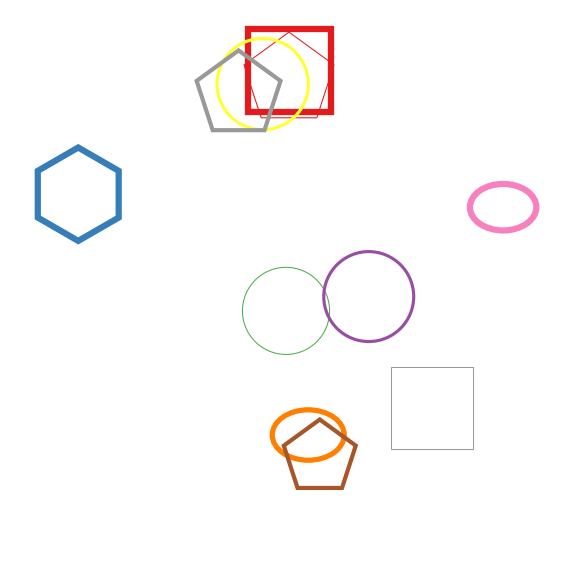[{"shape": "pentagon", "thickness": 0.5, "radius": 0.41, "center": [0.5, 0.862]}, {"shape": "square", "thickness": 3, "radius": 0.36, "center": [0.501, 0.876]}, {"shape": "hexagon", "thickness": 3, "radius": 0.4, "center": [0.135, 0.663]}, {"shape": "circle", "thickness": 0.5, "radius": 0.38, "center": [0.495, 0.461]}, {"shape": "circle", "thickness": 1.5, "radius": 0.39, "center": [0.639, 0.486]}, {"shape": "oval", "thickness": 2.5, "radius": 0.31, "center": [0.534, 0.246]}, {"shape": "circle", "thickness": 1.5, "radius": 0.4, "center": [0.455, 0.854]}, {"shape": "pentagon", "thickness": 2, "radius": 0.33, "center": [0.554, 0.207]}, {"shape": "oval", "thickness": 3, "radius": 0.29, "center": [0.871, 0.64]}, {"shape": "square", "thickness": 0.5, "radius": 0.35, "center": [0.748, 0.293]}, {"shape": "pentagon", "thickness": 2, "radius": 0.38, "center": [0.413, 0.835]}]